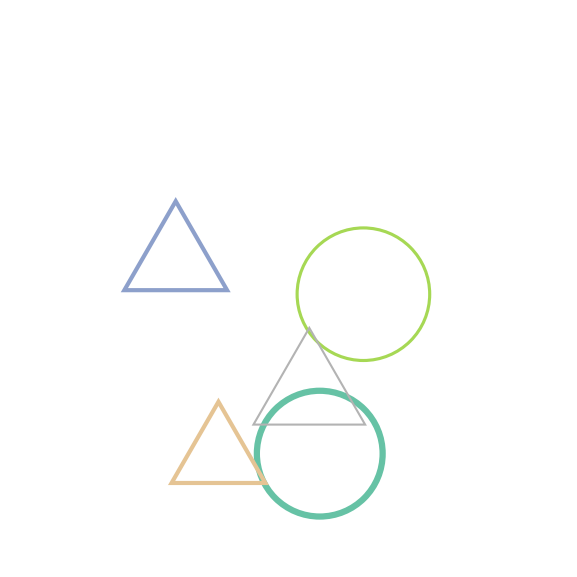[{"shape": "circle", "thickness": 3, "radius": 0.54, "center": [0.554, 0.214]}, {"shape": "triangle", "thickness": 2, "radius": 0.51, "center": [0.304, 0.548]}, {"shape": "circle", "thickness": 1.5, "radius": 0.57, "center": [0.629, 0.49]}, {"shape": "triangle", "thickness": 2, "radius": 0.47, "center": [0.378, 0.21]}, {"shape": "triangle", "thickness": 1, "radius": 0.56, "center": [0.536, 0.32]}]